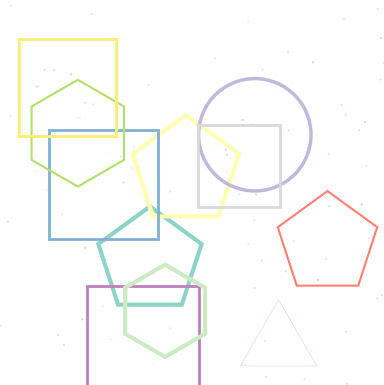[{"shape": "pentagon", "thickness": 3, "radius": 0.71, "center": [0.39, 0.323]}, {"shape": "pentagon", "thickness": 3, "radius": 0.73, "center": [0.483, 0.555]}, {"shape": "circle", "thickness": 2.5, "radius": 0.73, "center": [0.662, 0.65]}, {"shape": "pentagon", "thickness": 1.5, "radius": 0.68, "center": [0.851, 0.368]}, {"shape": "square", "thickness": 2, "radius": 0.71, "center": [0.268, 0.521]}, {"shape": "hexagon", "thickness": 1.5, "radius": 0.69, "center": [0.202, 0.654]}, {"shape": "triangle", "thickness": 0.5, "radius": 0.57, "center": [0.724, 0.107]}, {"shape": "square", "thickness": 2, "radius": 0.53, "center": [0.62, 0.568]}, {"shape": "square", "thickness": 2, "radius": 0.72, "center": [0.371, 0.111]}, {"shape": "hexagon", "thickness": 3, "radius": 0.6, "center": [0.429, 0.193]}, {"shape": "square", "thickness": 2, "radius": 0.63, "center": [0.176, 0.773]}]